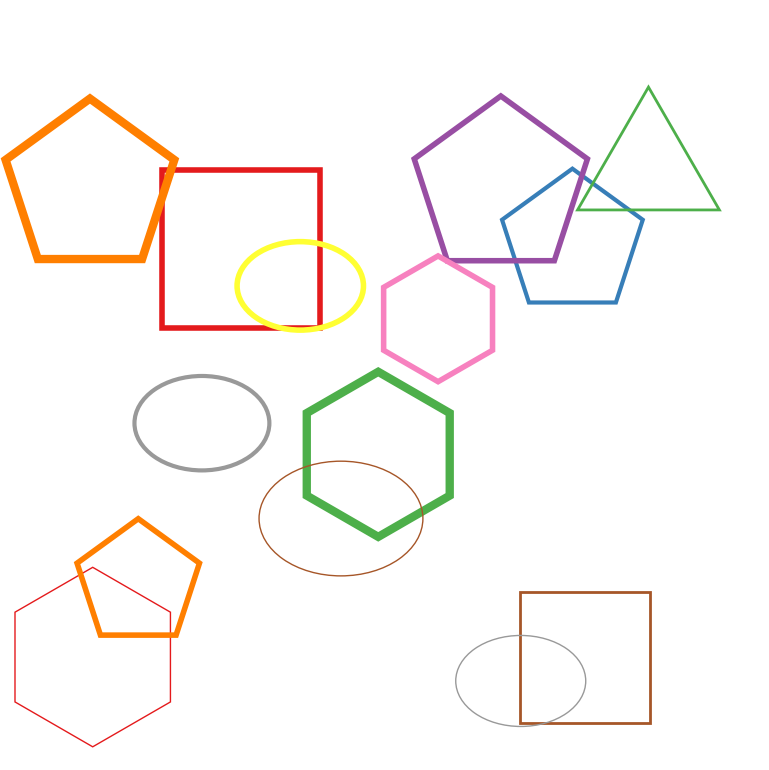[{"shape": "hexagon", "thickness": 0.5, "radius": 0.58, "center": [0.12, 0.147]}, {"shape": "square", "thickness": 2, "radius": 0.51, "center": [0.313, 0.676]}, {"shape": "pentagon", "thickness": 1.5, "radius": 0.48, "center": [0.743, 0.685]}, {"shape": "hexagon", "thickness": 3, "radius": 0.54, "center": [0.491, 0.41]}, {"shape": "triangle", "thickness": 1, "radius": 0.53, "center": [0.842, 0.781]}, {"shape": "pentagon", "thickness": 2, "radius": 0.59, "center": [0.65, 0.757]}, {"shape": "pentagon", "thickness": 3, "radius": 0.58, "center": [0.117, 0.757]}, {"shape": "pentagon", "thickness": 2, "radius": 0.42, "center": [0.18, 0.243]}, {"shape": "oval", "thickness": 2, "radius": 0.41, "center": [0.39, 0.629]}, {"shape": "square", "thickness": 1, "radius": 0.42, "center": [0.759, 0.146]}, {"shape": "oval", "thickness": 0.5, "radius": 0.53, "center": [0.443, 0.327]}, {"shape": "hexagon", "thickness": 2, "radius": 0.41, "center": [0.569, 0.586]}, {"shape": "oval", "thickness": 0.5, "radius": 0.42, "center": [0.676, 0.116]}, {"shape": "oval", "thickness": 1.5, "radius": 0.44, "center": [0.262, 0.45]}]